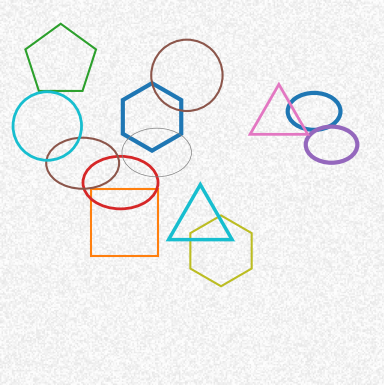[{"shape": "hexagon", "thickness": 3, "radius": 0.44, "center": [0.395, 0.696]}, {"shape": "oval", "thickness": 3, "radius": 0.34, "center": [0.816, 0.711]}, {"shape": "square", "thickness": 1.5, "radius": 0.43, "center": [0.325, 0.423]}, {"shape": "pentagon", "thickness": 1.5, "radius": 0.48, "center": [0.158, 0.842]}, {"shape": "oval", "thickness": 2, "radius": 0.49, "center": [0.313, 0.526]}, {"shape": "oval", "thickness": 3, "radius": 0.34, "center": [0.861, 0.624]}, {"shape": "oval", "thickness": 1.5, "radius": 0.47, "center": [0.215, 0.576]}, {"shape": "circle", "thickness": 1.5, "radius": 0.46, "center": [0.485, 0.804]}, {"shape": "triangle", "thickness": 2, "radius": 0.43, "center": [0.724, 0.694]}, {"shape": "oval", "thickness": 0.5, "radius": 0.45, "center": [0.407, 0.604]}, {"shape": "hexagon", "thickness": 1.5, "radius": 0.46, "center": [0.574, 0.348]}, {"shape": "triangle", "thickness": 2.5, "radius": 0.48, "center": [0.52, 0.425]}, {"shape": "circle", "thickness": 2, "radius": 0.44, "center": [0.123, 0.673]}]